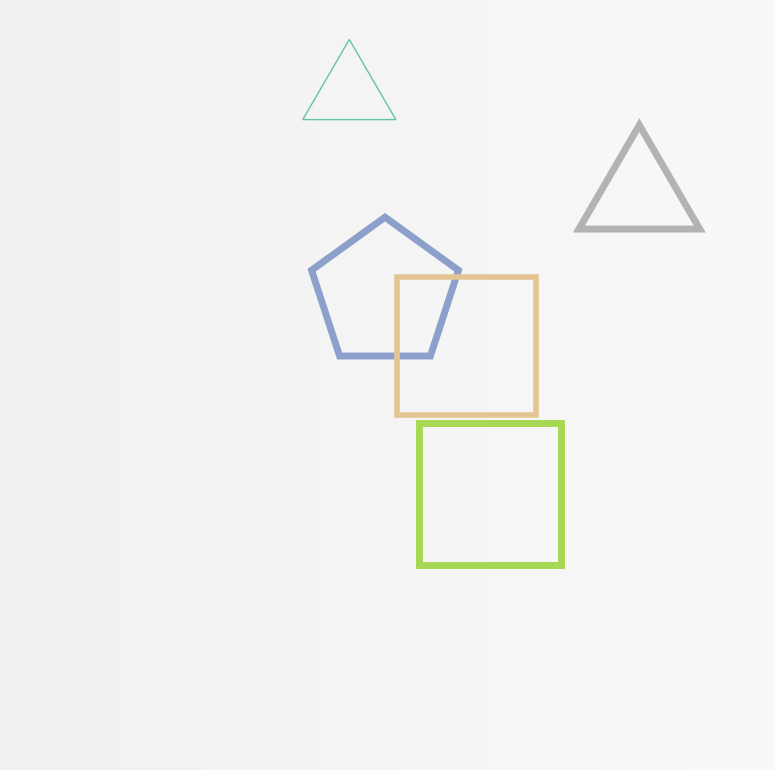[{"shape": "triangle", "thickness": 0.5, "radius": 0.35, "center": [0.451, 0.879]}, {"shape": "pentagon", "thickness": 2.5, "radius": 0.5, "center": [0.497, 0.618]}, {"shape": "square", "thickness": 2.5, "radius": 0.46, "center": [0.632, 0.359]}, {"shape": "square", "thickness": 2, "radius": 0.45, "center": [0.603, 0.55]}, {"shape": "triangle", "thickness": 2.5, "radius": 0.45, "center": [0.825, 0.747]}]